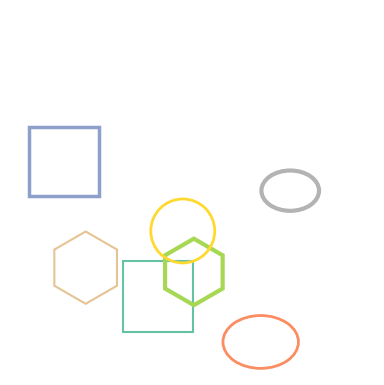[{"shape": "square", "thickness": 1.5, "radius": 0.46, "center": [0.411, 0.231]}, {"shape": "oval", "thickness": 2, "radius": 0.49, "center": [0.677, 0.112]}, {"shape": "square", "thickness": 2.5, "radius": 0.45, "center": [0.166, 0.581]}, {"shape": "hexagon", "thickness": 3, "radius": 0.43, "center": [0.504, 0.294]}, {"shape": "circle", "thickness": 2, "radius": 0.42, "center": [0.475, 0.4]}, {"shape": "hexagon", "thickness": 1.5, "radius": 0.47, "center": [0.223, 0.305]}, {"shape": "oval", "thickness": 3, "radius": 0.37, "center": [0.754, 0.505]}]